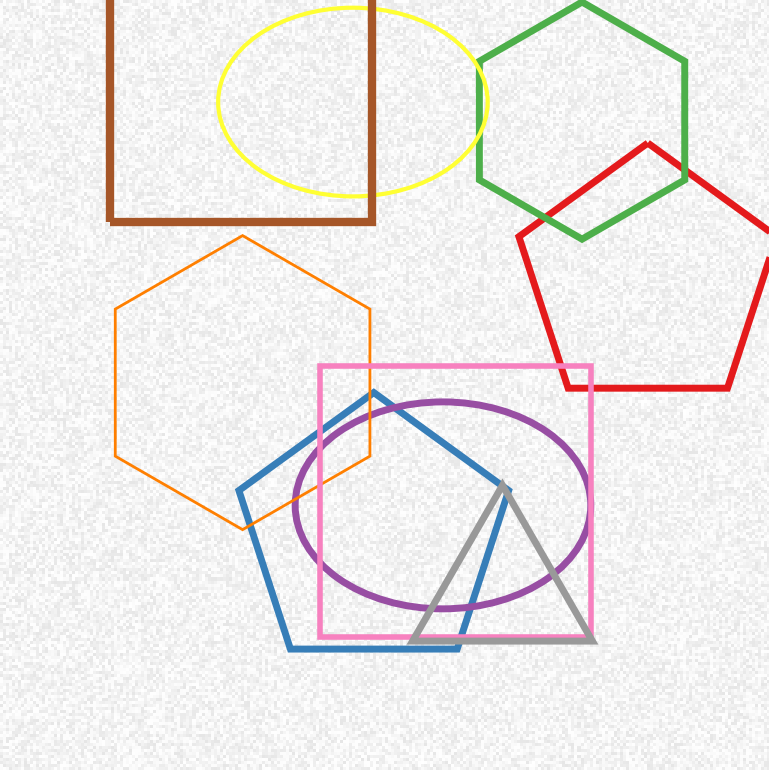[{"shape": "pentagon", "thickness": 2.5, "radius": 0.88, "center": [0.841, 0.638]}, {"shape": "pentagon", "thickness": 2.5, "radius": 0.92, "center": [0.485, 0.306]}, {"shape": "hexagon", "thickness": 2.5, "radius": 0.77, "center": [0.756, 0.843]}, {"shape": "oval", "thickness": 2.5, "radius": 0.96, "center": [0.575, 0.344]}, {"shape": "hexagon", "thickness": 1, "radius": 0.95, "center": [0.315, 0.503]}, {"shape": "oval", "thickness": 1.5, "radius": 0.88, "center": [0.458, 0.867]}, {"shape": "square", "thickness": 3, "radius": 0.85, "center": [0.313, 0.881]}, {"shape": "square", "thickness": 2, "radius": 0.88, "center": [0.592, 0.348]}, {"shape": "triangle", "thickness": 2.5, "radius": 0.67, "center": [0.653, 0.235]}]